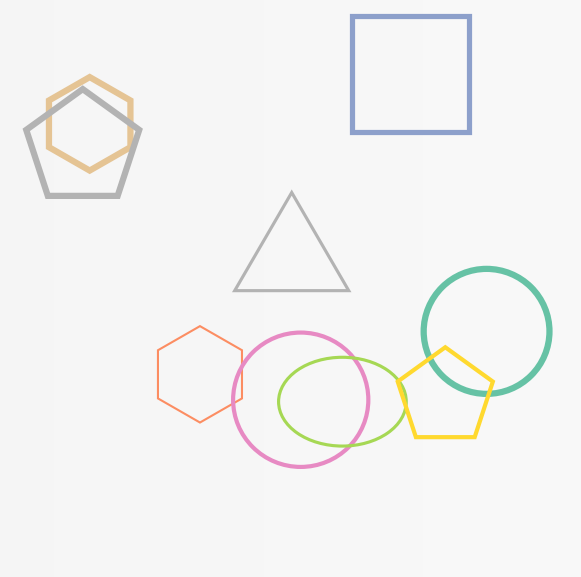[{"shape": "circle", "thickness": 3, "radius": 0.54, "center": [0.837, 0.425]}, {"shape": "hexagon", "thickness": 1, "radius": 0.42, "center": [0.344, 0.351]}, {"shape": "square", "thickness": 2.5, "radius": 0.5, "center": [0.707, 0.871]}, {"shape": "circle", "thickness": 2, "radius": 0.58, "center": [0.517, 0.307]}, {"shape": "oval", "thickness": 1.5, "radius": 0.55, "center": [0.589, 0.304]}, {"shape": "pentagon", "thickness": 2, "radius": 0.43, "center": [0.766, 0.312]}, {"shape": "hexagon", "thickness": 3, "radius": 0.4, "center": [0.154, 0.785]}, {"shape": "pentagon", "thickness": 3, "radius": 0.51, "center": [0.142, 0.743]}, {"shape": "triangle", "thickness": 1.5, "radius": 0.57, "center": [0.502, 0.552]}]